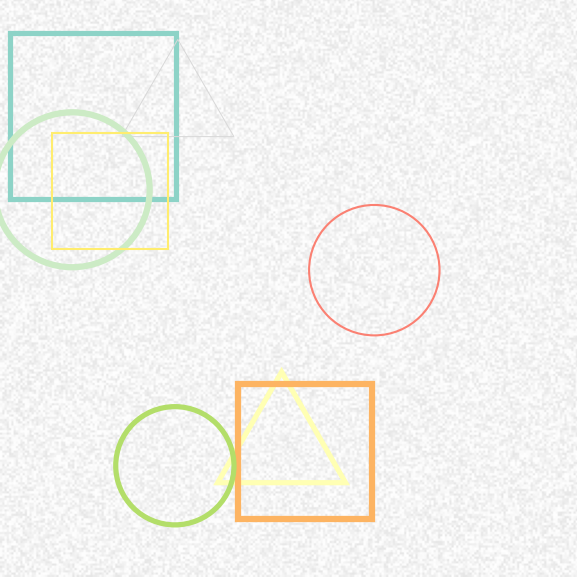[{"shape": "square", "thickness": 2.5, "radius": 0.72, "center": [0.16, 0.798]}, {"shape": "triangle", "thickness": 2.5, "radius": 0.64, "center": [0.488, 0.227]}, {"shape": "circle", "thickness": 1, "radius": 0.56, "center": [0.648, 0.531]}, {"shape": "square", "thickness": 3, "radius": 0.58, "center": [0.528, 0.217]}, {"shape": "circle", "thickness": 2.5, "radius": 0.51, "center": [0.303, 0.193]}, {"shape": "triangle", "thickness": 0.5, "radius": 0.56, "center": [0.308, 0.819]}, {"shape": "circle", "thickness": 3, "radius": 0.67, "center": [0.125, 0.671]}, {"shape": "square", "thickness": 1, "radius": 0.5, "center": [0.191, 0.668]}]